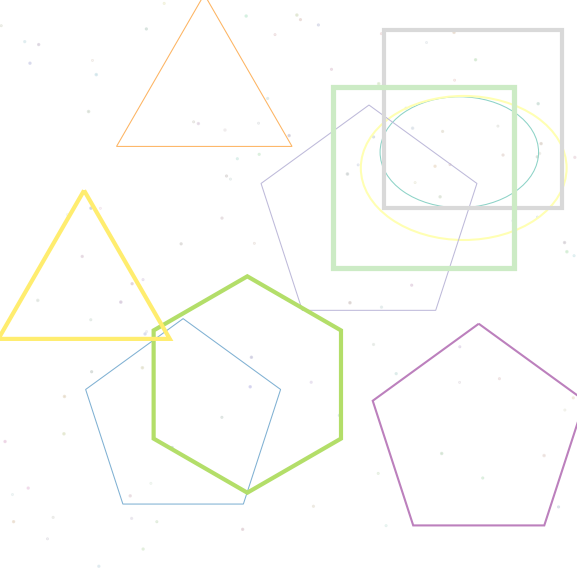[{"shape": "oval", "thickness": 0.5, "radius": 0.69, "center": [0.795, 0.736]}, {"shape": "oval", "thickness": 1, "radius": 0.89, "center": [0.803, 0.708]}, {"shape": "pentagon", "thickness": 0.5, "radius": 0.98, "center": [0.639, 0.621]}, {"shape": "pentagon", "thickness": 0.5, "radius": 0.89, "center": [0.317, 0.27]}, {"shape": "triangle", "thickness": 0.5, "radius": 0.88, "center": [0.354, 0.833]}, {"shape": "hexagon", "thickness": 2, "radius": 0.94, "center": [0.428, 0.333]}, {"shape": "square", "thickness": 2, "radius": 0.77, "center": [0.818, 0.793]}, {"shape": "pentagon", "thickness": 1, "radius": 0.97, "center": [0.829, 0.246]}, {"shape": "square", "thickness": 2.5, "radius": 0.78, "center": [0.733, 0.692]}, {"shape": "triangle", "thickness": 2, "radius": 0.86, "center": [0.146, 0.498]}]